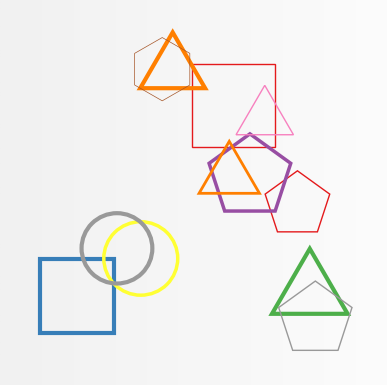[{"shape": "pentagon", "thickness": 1, "radius": 0.44, "center": [0.768, 0.469]}, {"shape": "square", "thickness": 1, "radius": 0.54, "center": [0.603, 0.725]}, {"shape": "square", "thickness": 3, "radius": 0.48, "center": [0.198, 0.232]}, {"shape": "triangle", "thickness": 3, "radius": 0.56, "center": [0.799, 0.241]}, {"shape": "pentagon", "thickness": 2.5, "radius": 0.55, "center": [0.645, 0.541]}, {"shape": "triangle", "thickness": 2, "radius": 0.45, "center": [0.592, 0.543]}, {"shape": "triangle", "thickness": 3, "radius": 0.48, "center": [0.446, 0.819]}, {"shape": "circle", "thickness": 2.5, "radius": 0.48, "center": [0.363, 0.329]}, {"shape": "hexagon", "thickness": 0.5, "radius": 0.41, "center": [0.419, 0.82]}, {"shape": "triangle", "thickness": 1, "radius": 0.43, "center": [0.683, 0.693]}, {"shape": "circle", "thickness": 3, "radius": 0.46, "center": [0.302, 0.355]}, {"shape": "pentagon", "thickness": 1, "radius": 0.5, "center": [0.814, 0.171]}]